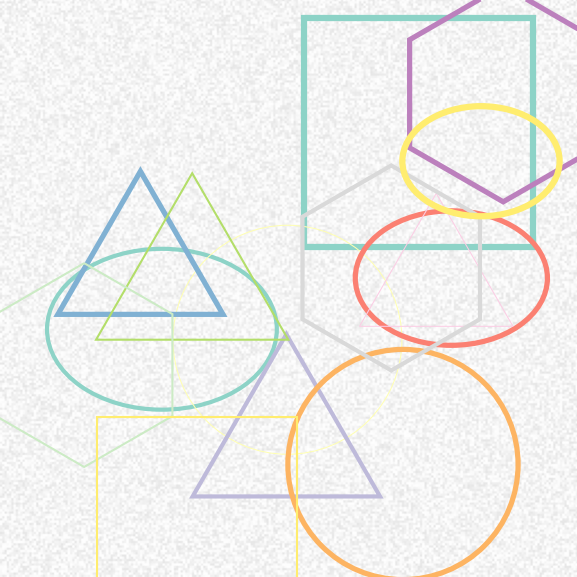[{"shape": "oval", "thickness": 2, "radius": 0.99, "center": [0.28, 0.429]}, {"shape": "square", "thickness": 3, "radius": 0.99, "center": [0.724, 0.769]}, {"shape": "circle", "thickness": 0.5, "radius": 0.99, "center": [0.498, 0.411]}, {"shape": "triangle", "thickness": 2, "radius": 0.94, "center": [0.496, 0.233]}, {"shape": "oval", "thickness": 2.5, "radius": 0.83, "center": [0.782, 0.518]}, {"shape": "triangle", "thickness": 2.5, "radius": 0.83, "center": [0.243, 0.537]}, {"shape": "circle", "thickness": 2.5, "radius": 1.0, "center": [0.698, 0.195]}, {"shape": "triangle", "thickness": 1, "radius": 0.96, "center": [0.333, 0.507]}, {"shape": "triangle", "thickness": 0.5, "radius": 0.77, "center": [0.755, 0.511]}, {"shape": "hexagon", "thickness": 2, "radius": 0.89, "center": [0.677, 0.535]}, {"shape": "hexagon", "thickness": 2.5, "radius": 0.94, "center": [0.871, 0.837]}, {"shape": "hexagon", "thickness": 1, "radius": 0.88, "center": [0.146, 0.367]}, {"shape": "oval", "thickness": 3, "radius": 0.68, "center": [0.833, 0.72]}, {"shape": "square", "thickness": 1, "radius": 0.87, "center": [0.341, 0.104]}]